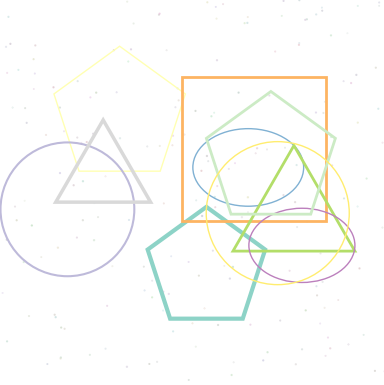[{"shape": "pentagon", "thickness": 3, "radius": 0.8, "center": [0.536, 0.302]}, {"shape": "pentagon", "thickness": 1, "radius": 0.9, "center": [0.311, 0.701]}, {"shape": "circle", "thickness": 1.5, "radius": 0.87, "center": [0.175, 0.456]}, {"shape": "oval", "thickness": 1, "radius": 0.72, "center": [0.645, 0.565]}, {"shape": "square", "thickness": 2, "radius": 0.93, "center": [0.66, 0.612]}, {"shape": "triangle", "thickness": 2, "radius": 0.91, "center": [0.763, 0.439]}, {"shape": "triangle", "thickness": 2.5, "radius": 0.71, "center": [0.268, 0.546]}, {"shape": "oval", "thickness": 1, "radius": 0.69, "center": [0.784, 0.363]}, {"shape": "pentagon", "thickness": 2, "radius": 0.88, "center": [0.704, 0.586]}, {"shape": "circle", "thickness": 1, "radius": 0.93, "center": [0.721, 0.446]}]